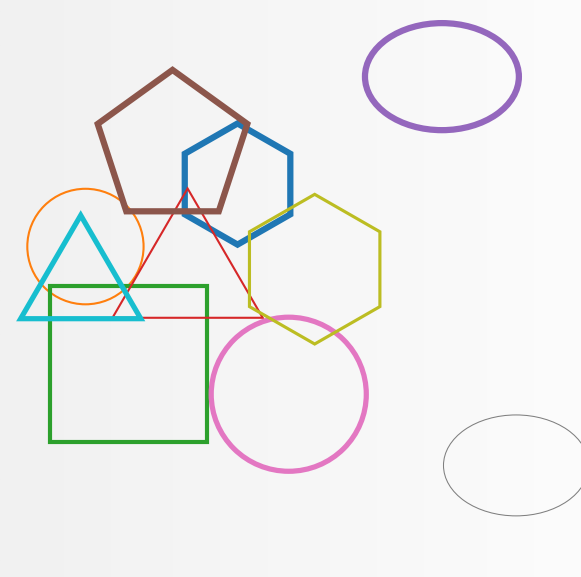[{"shape": "hexagon", "thickness": 3, "radius": 0.52, "center": [0.409, 0.68]}, {"shape": "circle", "thickness": 1, "radius": 0.5, "center": [0.147, 0.572]}, {"shape": "square", "thickness": 2, "radius": 0.67, "center": [0.221, 0.369]}, {"shape": "triangle", "thickness": 1, "radius": 0.75, "center": [0.323, 0.523]}, {"shape": "oval", "thickness": 3, "radius": 0.66, "center": [0.76, 0.866]}, {"shape": "pentagon", "thickness": 3, "radius": 0.68, "center": [0.297, 0.743]}, {"shape": "circle", "thickness": 2.5, "radius": 0.67, "center": [0.497, 0.316]}, {"shape": "oval", "thickness": 0.5, "radius": 0.62, "center": [0.888, 0.193]}, {"shape": "hexagon", "thickness": 1.5, "radius": 0.65, "center": [0.541, 0.533]}, {"shape": "triangle", "thickness": 2.5, "radius": 0.6, "center": [0.139, 0.507]}]